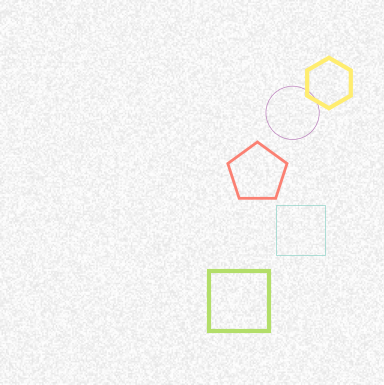[{"shape": "square", "thickness": 0.5, "radius": 0.32, "center": [0.781, 0.402]}, {"shape": "pentagon", "thickness": 2, "radius": 0.4, "center": [0.669, 0.55]}, {"shape": "square", "thickness": 3, "radius": 0.39, "center": [0.62, 0.218]}, {"shape": "circle", "thickness": 0.5, "radius": 0.35, "center": [0.76, 0.707]}, {"shape": "hexagon", "thickness": 3, "radius": 0.33, "center": [0.855, 0.784]}]